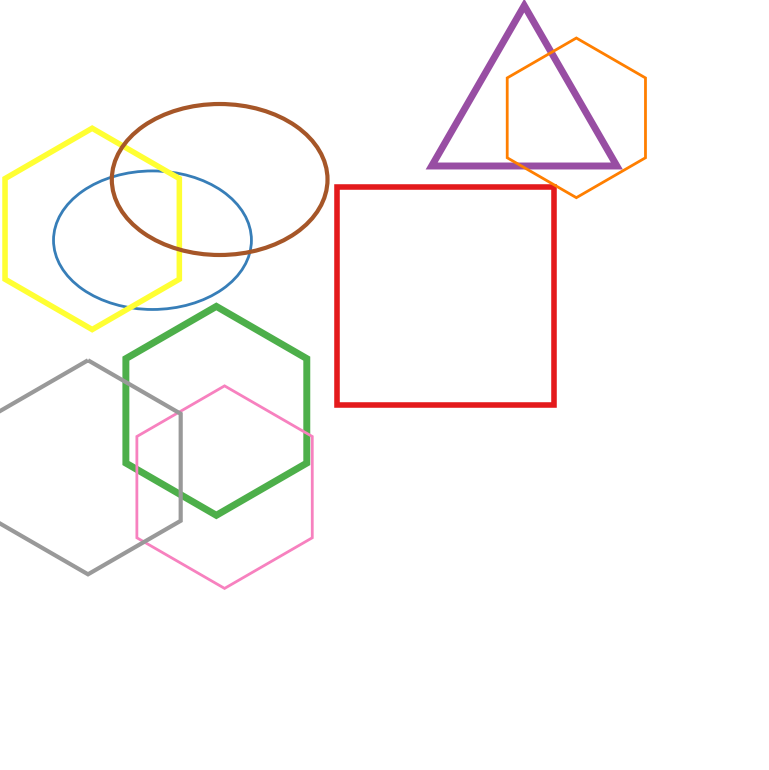[{"shape": "square", "thickness": 2, "radius": 0.71, "center": [0.579, 0.616]}, {"shape": "oval", "thickness": 1, "radius": 0.64, "center": [0.198, 0.688]}, {"shape": "hexagon", "thickness": 2.5, "radius": 0.68, "center": [0.281, 0.466]}, {"shape": "triangle", "thickness": 2.5, "radius": 0.69, "center": [0.681, 0.854]}, {"shape": "hexagon", "thickness": 1, "radius": 0.52, "center": [0.749, 0.847]}, {"shape": "hexagon", "thickness": 2, "radius": 0.65, "center": [0.12, 0.703]}, {"shape": "oval", "thickness": 1.5, "radius": 0.7, "center": [0.285, 0.767]}, {"shape": "hexagon", "thickness": 1, "radius": 0.66, "center": [0.292, 0.367]}, {"shape": "hexagon", "thickness": 1.5, "radius": 0.69, "center": [0.114, 0.393]}]